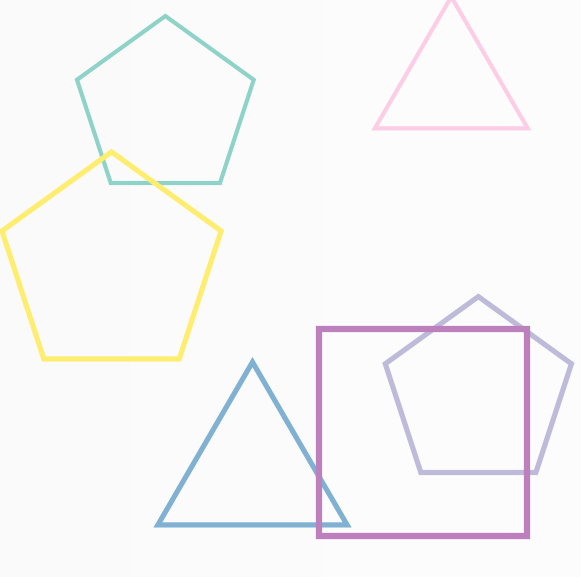[{"shape": "pentagon", "thickness": 2, "radius": 0.8, "center": [0.285, 0.812]}, {"shape": "pentagon", "thickness": 2.5, "radius": 0.84, "center": [0.823, 0.317]}, {"shape": "triangle", "thickness": 2.5, "radius": 0.94, "center": [0.434, 0.184]}, {"shape": "triangle", "thickness": 2, "radius": 0.76, "center": [0.776, 0.853]}, {"shape": "square", "thickness": 3, "radius": 0.89, "center": [0.729, 0.251]}, {"shape": "pentagon", "thickness": 2.5, "radius": 0.99, "center": [0.192, 0.538]}]